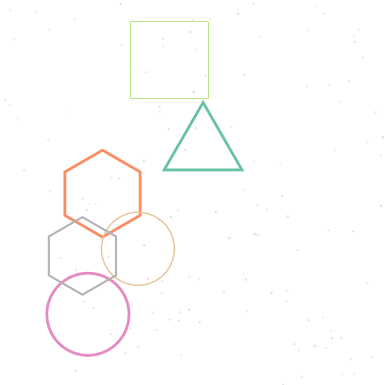[{"shape": "triangle", "thickness": 2, "radius": 0.58, "center": [0.527, 0.617]}, {"shape": "hexagon", "thickness": 2, "radius": 0.56, "center": [0.266, 0.497]}, {"shape": "circle", "thickness": 2, "radius": 0.53, "center": [0.228, 0.184]}, {"shape": "square", "thickness": 0.5, "radius": 0.5, "center": [0.439, 0.846]}, {"shape": "circle", "thickness": 1, "radius": 0.47, "center": [0.358, 0.354]}, {"shape": "hexagon", "thickness": 1.5, "radius": 0.5, "center": [0.214, 0.335]}]